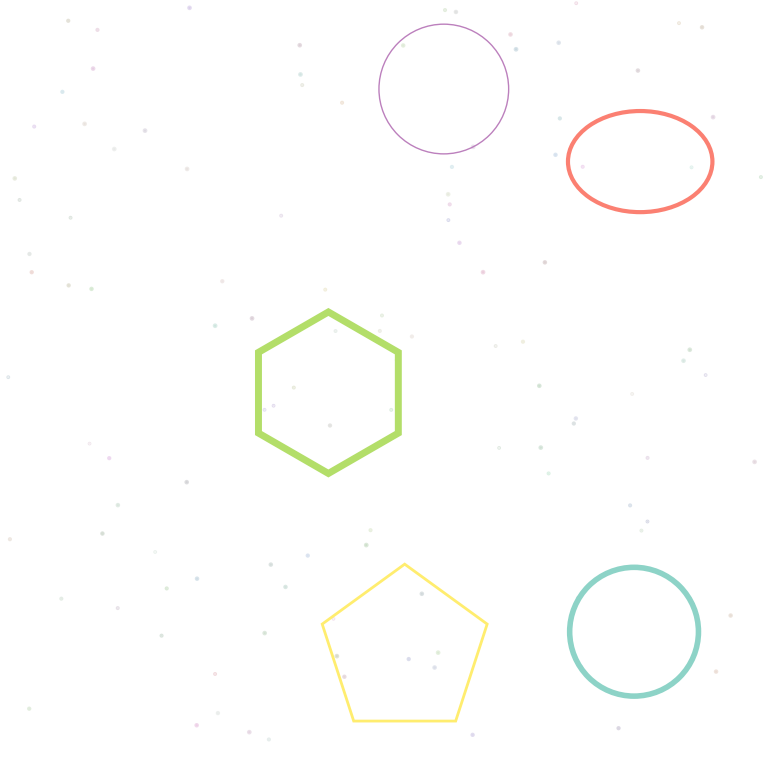[{"shape": "circle", "thickness": 2, "radius": 0.42, "center": [0.823, 0.18]}, {"shape": "oval", "thickness": 1.5, "radius": 0.47, "center": [0.831, 0.79]}, {"shape": "hexagon", "thickness": 2.5, "radius": 0.52, "center": [0.426, 0.49]}, {"shape": "circle", "thickness": 0.5, "radius": 0.42, "center": [0.576, 0.884]}, {"shape": "pentagon", "thickness": 1, "radius": 0.56, "center": [0.526, 0.155]}]